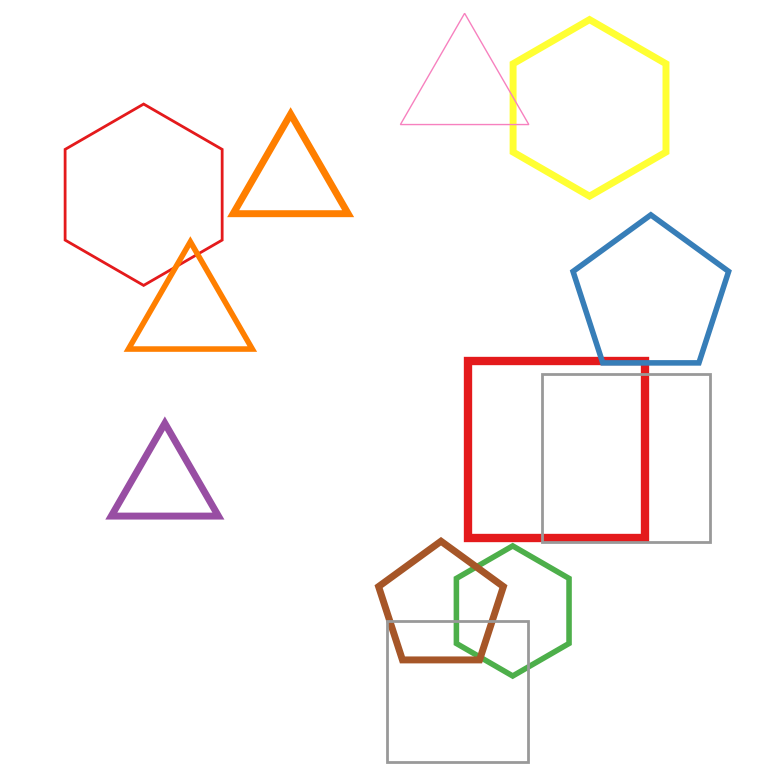[{"shape": "hexagon", "thickness": 1, "radius": 0.59, "center": [0.187, 0.747]}, {"shape": "square", "thickness": 3, "radius": 0.57, "center": [0.723, 0.417]}, {"shape": "pentagon", "thickness": 2, "radius": 0.53, "center": [0.845, 0.615]}, {"shape": "hexagon", "thickness": 2, "radius": 0.42, "center": [0.666, 0.207]}, {"shape": "triangle", "thickness": 2.5, "radius": 0.4, "center": [0.214, 0.37]}, {"shape": "triangle", "thickness": 2, "radius": 0.46, "center": [0.247, 0.593]}, {"shape": "triangle", "thickness": 2.5, "radius": 0.43, "center": [0.377, 0.766]}, {"shape": "hexagon", "thickness": 2.5, "radius": 0.57, "center": [0.766, 0.86]}, {"shape": "pentagon", "thickness": 2.5, "radius": 0.43, "center": [0.573, 0.212]}, {"shape": "triangle", "thickness": 0.5, "radius": 0.48, "center": [0.603, 0.886]}, {"shape": "square", "thickness": 1, "radius": 0.46, "center": [0.594, 0.102]}, {"shape": "square", "thickness": 1, "radius": 0.55, "center": [0.813, 0.406]}]